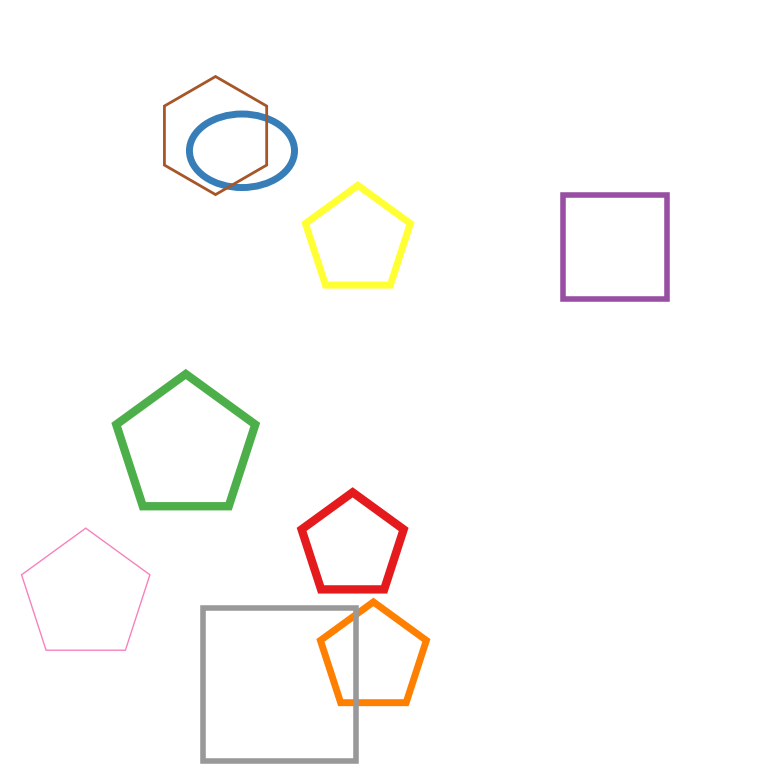[{"shape": "pentagon", "thickness": 3, "radius": 0.35, "center": [0.458, 0.291]}, {"shape": "oval", "thickness": 2.5, "radius": 0.34, "center": [0.314, 0.804]}, {"shape": "pentagon", "thickness": 3, "radius": 0.47, "center": [0.241, 0.419]}, {"shape": "square", "thickness": 2, "radius": 0.34, "center": [0.799, 0.679]}, {"shape": "pentagon", "thickness": 2.5, "radius": 0.36, "center": [0.485, 0.146]}, {"shape": "pentagon", "thickness": 2.5, "radius": 0.36, "center": [0.465, 0.688]}, {"shape": "hexagon", "thickness": 1, "radius": 0.38, "center": [0.28, 0.824]}, {"shape": "pentagon", "thickness": 0.5, "radius": 0.44, "center": [0.111, 0.226]}, {"shape": "square", "thickness": 2, "radius": 0.5, "center": [0.363, 0.111]}]